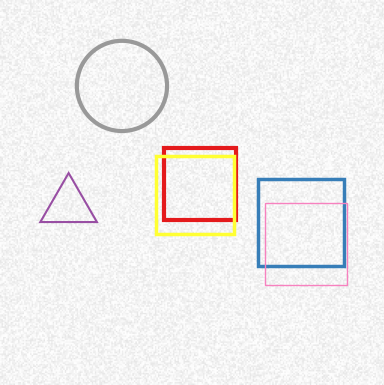[{"shape": "square", "thickness": 3, "radius": 0.47, "center": [0.52, 0.522]}, {"shape": "square", "thickness": 2.5, "radius": 0.56, "center": [0.782, 0.422]}, {"shape": "triangle", "thickness": 1.5, "radius": 0.42, "center": [0.178, 0.466]}, {"shape": "square", "thickness": 2.5, "radius": 0.51, "center": [0.507, 0.495]}, {"shape": "square", "thickness": 1, "radius": 0.53, "center": [0.795, 0.367]}, {"shape": "circle", "thickness": 3, "radius": 0.59, "center": [0.317, 0.777]}]